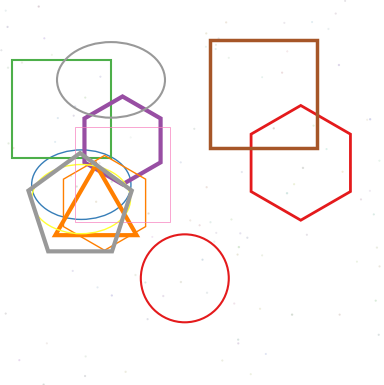[{"shape": "circle", "thickness": 1.5, "radius": 0.57, "center": [0.48, 0.277]}, {"shape": "hexagon", "thickness": 2, "radius": 0.75, "center": [0.781, 0.577]}, {"shape": "oval", "thickness": 1, "radius": 0.64, "center": [0.211, 0.52]}, {"shape": "square", "thickness": 1.5, "radius": 0.64, "center": [0.16, 0.717]}, {"shape": "hexagon", "thickness": 3, "radius": 0.57, "center": [0.318, 0.635]}, {"shape": "triangle", "thickness": 3, "radius": 0.61, "center": [0.249, 0.45]}, {"shape": "hexagon", "thickness": 1, "radius": 0.62, "center": [0.272, 0.473]}, {"shape": "oval", "thickness": 1, "radius": 0.64, "center": [0.211, 0.483]}, {"shape": "square", "thickness": 2.5, "radius": 0.7, "center": [0.685, 0.756]}, {"shape": "square", "thickness": 0.5, "radius": 0.62, "center": [0.318, 0.547]}, {"shape": "oval", "thickness": 1.5, "radius": 0.7, "center": [0.288, 0.793]}, {"shape": "pentagon", "thickness": 3, "radius": 0.71, "center": [0.208, 0.461]}]